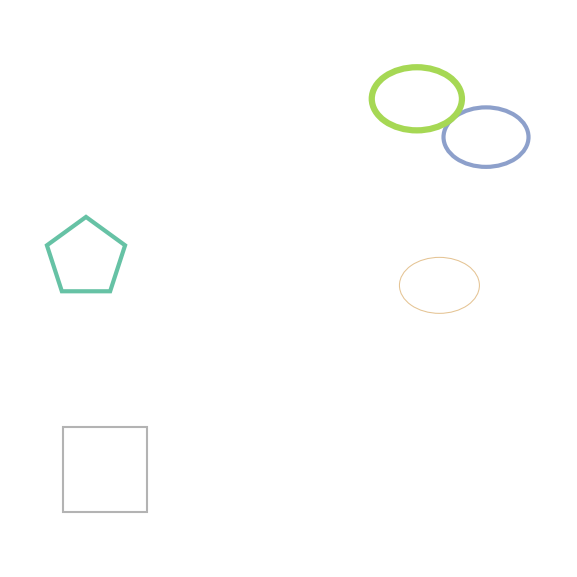[{"shape": "pentagon", "thickness": 2, "radius": 0.36, "center": [0.149, 0.552]}, {"shape": "oval", "thickness": 2, "radius": 0.37, "center": [0.842, 0.762]}, {"shape": "oval", "thickness": 3, "radius": 0.39, "center": [0.722, 0.828]}, {"shape": "oval", "thickness": 0.5, "radius": 0.35, "center": [0.761, 0.505]}, {"shape": "square", "thickness": 1, "radius": 0.37, "center": [0.182, 0.186]}]